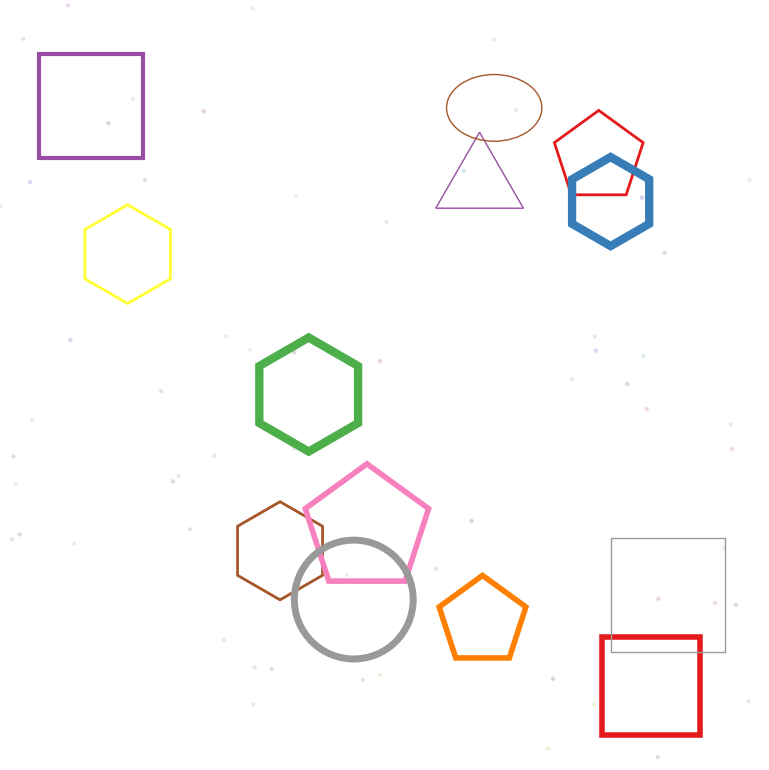[{"shape": "pentagon", "thickness": 1, "radius": 0.3, "center": [0.778, 0.796]}, {"shape": "square", "thickness": 2, "radius": 0.32, "center": [0.846, 0.109]}, {"shape": "hexagon", "thickness": 3, "radius": 0.29, "center": [0.793, 0.738]}, {"shape": "hexagon", "thickness": 3, "radius": 0.37, "center": [0.401, 0.488]}, {"shape": "triangle", "thickness": 0.5, "radius": 0.33, "center": [0.623, 0.762]}, {"shape": "square", "thickness": 1.5, "radius": 0.34, "center": [0.118, 0.862]}, {"shape": "pentagon", "thickness": 2, "radius": 0.3, "center": [0.627, 0.193]}, {"shape": "hexagon", "thickness": 1, "radius": 0.32, "center": [0.166, 0.67]}, {"shape": "hexagon", "thickness": 1, "radius": 0.32, "center": [0.364, 0.285]}, {"shape": "oval", "thickness": 0.5, "radius": 0.31, "center": [0.642, 0.86]}, {"shape": "pentagon", "thickness": 2, "radius": 0.42, "center": [0.477, 0.313]}, {"shape": "circle", "thickness": 2.5, "radius": 0.39, "center": [0.459, 0.221]}, {"shape": "square", "thickness": 0.5, "radius": 0.37, "center": [0.867, 0.227]}]